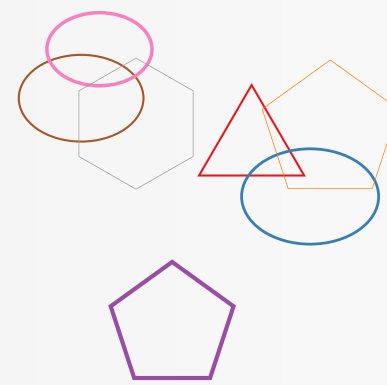[{"shape": "triangle", "thickness": 1.5, "radius": 0.78, "center": [0.649, 0.622]}, {"shape": "oval", "thickness": 2, "radius": 0.88, "center": [0.8, 0.49]}, {"shape": "pentagon", "thickness": 3, "radius": 0.83, "center": [0.444, 0.153]}, {"shape": "pentagon", "thickness": 0.5, "radius": 0.92, "center": [0.852, 0.66]}, {"shape": "oval", "thickness": 1.5, "radius": 0.8, "center": [0.209, 0.745]}, {"shape": "oval", "thickness": 2.5, "radius": 0.68, "center": [0.257, 0.872]}, {"shape": "hexagon", "thickness": 0.5, "radius": 0.85, "center": [0.351, 0.679]}]